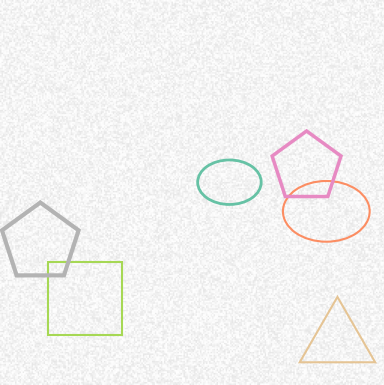[{"shape": "oval", "thickness": 2, "radius": 0.41, "center": [0.596, 0.527]}, {"shape": "oval", "thickness": 1.5, "radius": 0.56, "center": [0.848, 0.451]}, {"shape": "pentagon", "thickness": 2.5, "radius": 0.47, "center": [0.796, 0.566]}, {"shape": "square", "thickness": 1.5, "radius": 0.48, "center": [0.221, 0.225]}, {"shape": "triangle", "thickness": 1.5, "radius": 0.57, "center": [0.876, 0.116]}, {"shape": "pentagon", "thickness": 3, "radius": 0.52, "center": [0.105, 0.369]}]